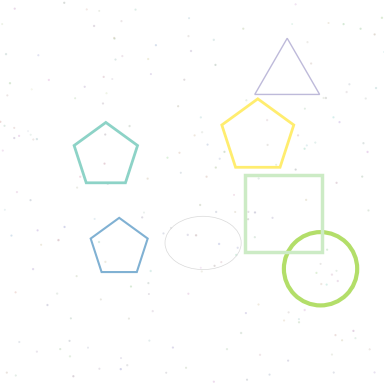[{"shape": "pentagon", "thickness": 2, "radius": 0.43, "center": [0.275, 0.595]}, {"shape": "triangle", "thickness": 1, "radius": 0.49, "center": [0.746, 0.803]}, {"shape": "pentagon", "thickness": 1.5, "radius": 0.39, "center": [0.31, 0.356]}, {"shape": "circle", "thickness": 3, "radius": 0.48, "center": [0.833, 0.302]}, {"shape": "oval", "thickness": 0.5, "radius": 0.49, "center": [0.528, 0.369]}, {"shape": "square", "thickness": 2.5, "radius": 0.5, "center": [0.737, 0.445]}, {"shape": "pentagon", "thickness": 2, "radius": 0.49, "center": [0.67, 0.645]}]